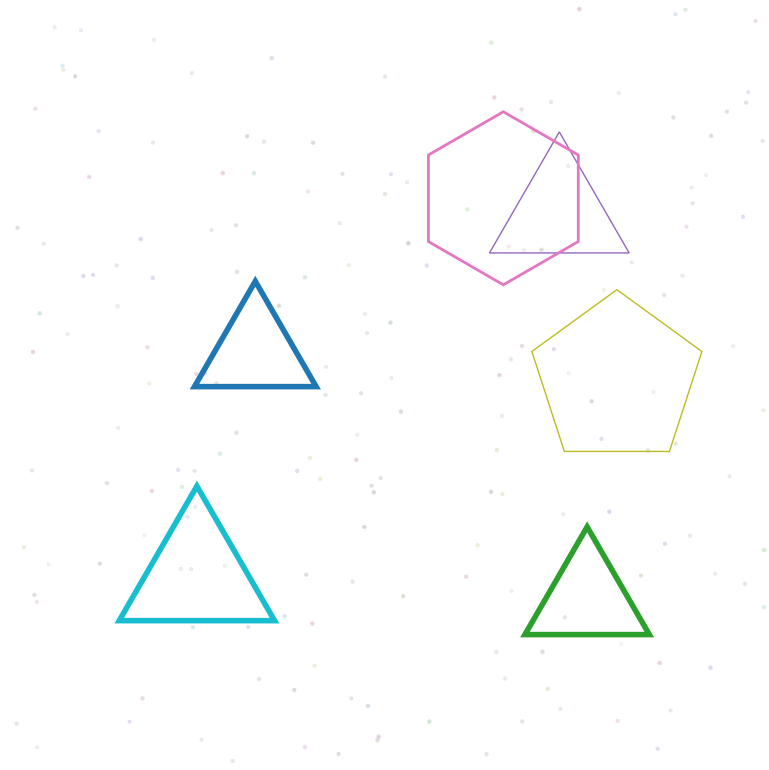[{"shape": "triangle", "thickness": 2, "radius": 0.46, "center": [0.332, 0.543]}, {"shape": "triangle", "thickness": 2, "radius": 0.47, "center": [0.763, 0.222]}, {"shape": "triangle", "thickness": 0.5, "radius": 0.52, "center": [0.726, 0.724]}, {"shape": "hexagon", "thickness": 1, "radius": 0.56, "center": [0.654, 0.742]}, {"shape": "pentagon", "thickness": 0.5, "radius": 0.58, "center": [0.801, 0.508]}, {"shape": "triangle", "thickness": 2, "radius": 0.58, "center": [0.256, 0.252]}]